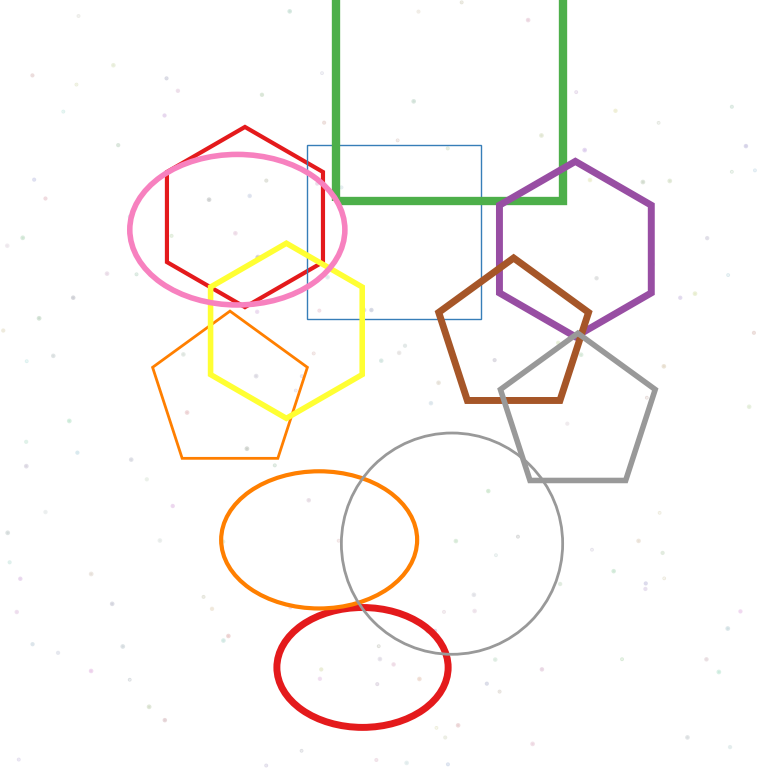[{"shape": "oval", "thickness": 2.5, "radius": 0.56, "center": [0.471, 0.133]}, {"shape": "hexagon", "thickness": 1.5, "radius": 0.58, "center": [0.318, 0.718]}, {"shape": "square", "thickness": 0.5, "radius": 0.57, "center": [0.511, 0.698]}, {"shape": "square", "thickness": 3, "radius": 0.74, "center": [0.584, 0.886]}, {"shape": "hexagon", "thickness": 2.5, "radius": 0.57, "center": [0.747, 0.677]}, {"shape": "oval", "thickness": 1.5, "radius": 0.64, "center": [0.414, 0.299]}, {"shape": "pentagon", "thickness": 1, "radius": 0.53, "center": [0.299, 0.49]}, {"shape": "hexagon", "thickness": 2, "radius": 0.57, "center": [0.372, 0.57]}, {"shape": "pentagon", "thickness": 2.5, "radius": 0.51, "center": [0.667, 0.563]}, {"shape": "oval", "thickness": 2, "radius": 0.7, "center": [0.308, 0.702]}, {"shape": "pentagon", "thickness": 2, "radius": 0.53, "center": [0.75, 0.462]}, {"shape": "circle", "thickness": 1, "radius": 0.72, "center": [0.587, 0.294]}]